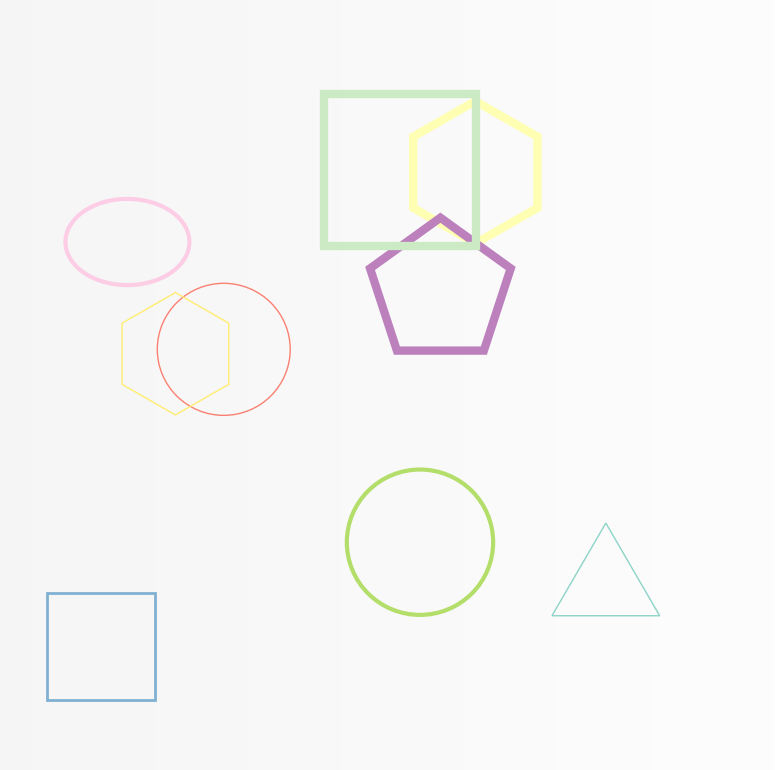[{"shape": "triangle", "thickness": 0.5, "radius": 0.4, "center": [0.782, 0.24]}, {"shape": "hexagon", "thickness": 3, "radius": 0.46, "center": [0.613, 0.776]}, {"shape": "circle", "thickness": 0.5, "radius": 0.43, "center": [0.289, 0.546]}, {"shape": "square", "thickness": 1, "radius": 0.35, "center": [0.131, 0.16]}, {"shape": "circle", "thickness": 1.5, "radius": 0.47, "center": [0.542, 0.296]}, {"shape": "oval", "thickness": 1.5, "radius": 0.4, "center": [0.164, 0.686]}, {"shape": "pentagon", "thickness": 3, "radius": 0.48, "center": [0.568, 0.622]}, {"shape": "square", "thickness": 3, "radius": 0.49, "center": [0.516, 0.779]}, {"shape": "hexagon", "thickness": 0.5, "radius": 0.4, "center": [0.226, 0.541]}]